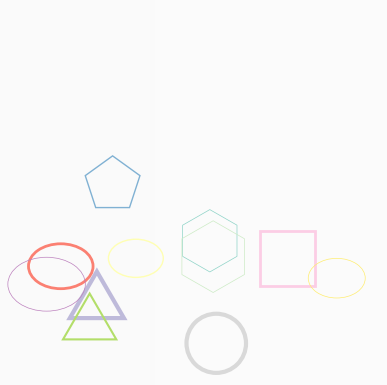[{"shape": "hexagon", "thickness": 0.5, "radius": 0.4, "center": [0.541, 0.375]}, {"shape": "oval", "thickness": 1, "radius": 0.35, "center": [0.351, 0.329]}, {"shape": "triangle", "thickness": 3, "radius": 0.4, "center": [0.25, 0.214]}, {"shape": "oval", "thickness": 2, "radius": 0.42, "center": [0.157, 0.308]}, {"shape": "pentagon", "thickness": 1, "radius": 0.37, "center": [0.291, 0.521]}, {"shape": "triangle", "thickness": 1.5, "radius": 0.4, "center": [0.231, 0.158]}, {"shape": "square", "thickness": 2, "radius": 0.36, "center": [0.743, 0.328]}, {"shape": "circle", "thickness": 3, "radius": 0.38, "center": [0.558, 0.108]}, {"shape": "oval", "thickness": 0.5, "radius": 0.5, "center": [0.12, 0.262]}, {"shape": "hexagon", "thickness": 0.5, "radius": 0.47, "center": [0.55, 0.333]}, {"shape": "oval", "thickness": 0.5, "radius": 0.37, "center": [0.869, 0.277]}]